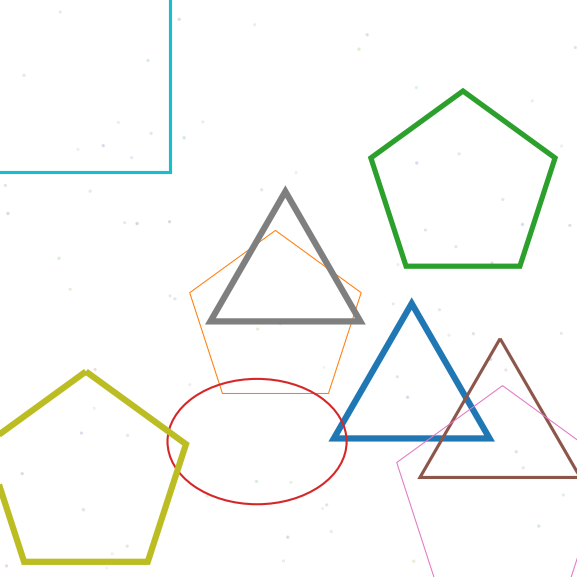[{"shape": "triangle", "thickness": 3, "radius": 0.78, "center": [0.713, 0.318]}, {"shape": "pentagon", "thickness": 0.5, "radius": 0.78, "center": [0.477, 0.444]}, {"shape": "pentagon", "thickness": 2.5, "radius": 0.84, "center": [0.802, 0.674]}, {"shape": "oval", "thickness": 1, "radius": 0.78, "center": [0.445, 0.235]}, {"shape": "triangle", "thickness": 1.5, "radius": 0.8, "center": [0.866, 0.253]}, {"shape": "pentagon", "thickness": 0.5, "radius": 0.96, "center": [0.87, 0.139]}, {"shape": "triangle", "thickness": 3, "radius": 0.75, "center": [0.494, 0.518]}, {"shape": "pentagon", "thickness": 3, "radius": 0.91, "center": [0.149, 0.174]}, {"shape": "square", "thickness": 1.5, "radius": 0.87, "center": [0.121, 0.874]}]